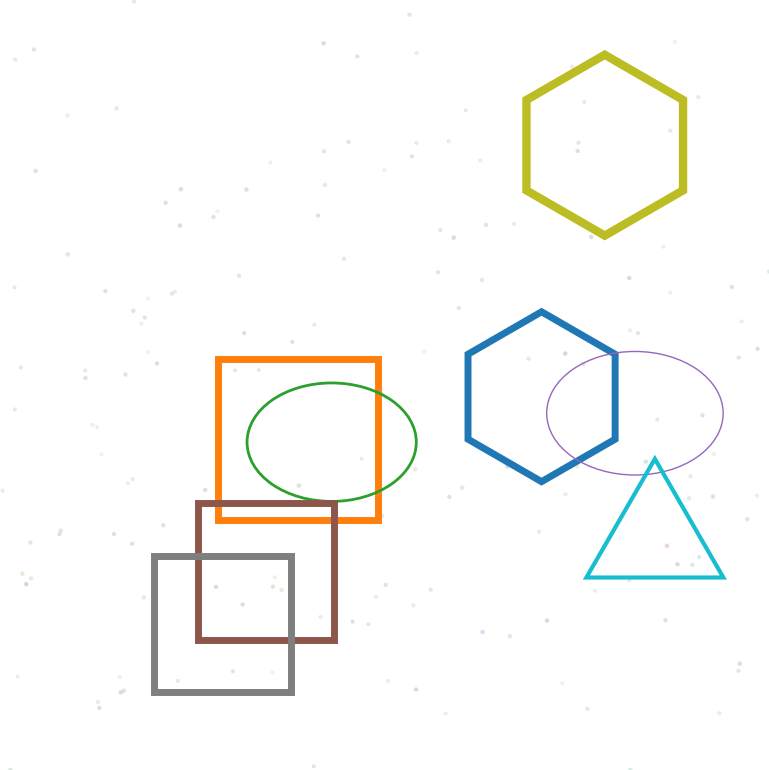[{"shape": "hexagon", "thickness": 2.5, "radius": 0.55, "center": [0.703, 0.485]}, {"shape": "square", "thickness": 2.5, "radius": 0.52, "center": [0.387, 0.429]}, {"shape": "oval", "thickness": 1, "radius": 0.55, "center": [0.431, 0.426]}, {"shape": "oval", "thickness": 0.5, "radius": 0.57, "center": [0.825, 0.463]}, {"shape": "square", "thickness": 2.5, "radius": 0.44, "center": [0.346, 0.258]}, {"shape": "square", "thickness": 2.5, "radius": 0.44, "center": [0.289, 0.189]}, {"shape": "hexagon", "thickness": 3, "radius": 0.59, "center": [0.785, 0.811]}, {"shape": "triangle", "thickness": 1.5, "radius": 0.51, "center": [0.85, 0.301]}]